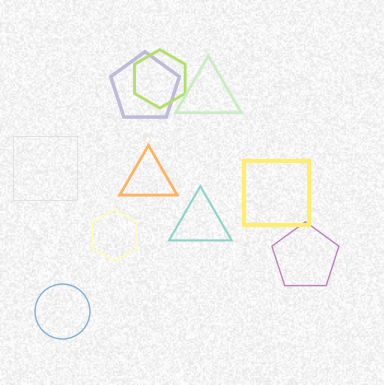[{"shape": "triangle", "thickness": 1.5, "radius": 0.47, "center": [0.52, 0.422]}, {"shape": "hexagon", "thickness": 1, "radius": 0.34, "center": [0.298, 0.389]}, {"shape": "pentagon", "thickness": 2.5, "radius": 0.47, "center": [0.377, 0.772]}, {"shape": "circle", "thickness": 1, "radius": 0.36, "center": [0.162, 0.191]}, {"shape": "triangle", "thickness": 2, "radius": 0.43, "center": [0.386, 0.536]}, {"shape": "hexagon", "thickness": 2, "radius": 0.38, "center": [0.415, 0.795]}, {"shape": "square", "thickness": 0.5, "radius": 0.41, "center": [0.117, 0.564]}, {"shape": "pentagon", "thickness": 1, "radius": 0.46, "center": [0.793, 0.332]}, {"shape": "triangle", "thickness": 2, "radius": 0.49, "center": [0.541, 0.756]}, {"shape": "square", "thickness": 3, "radius": 0.42, "center": [0.718, 0.498]}]